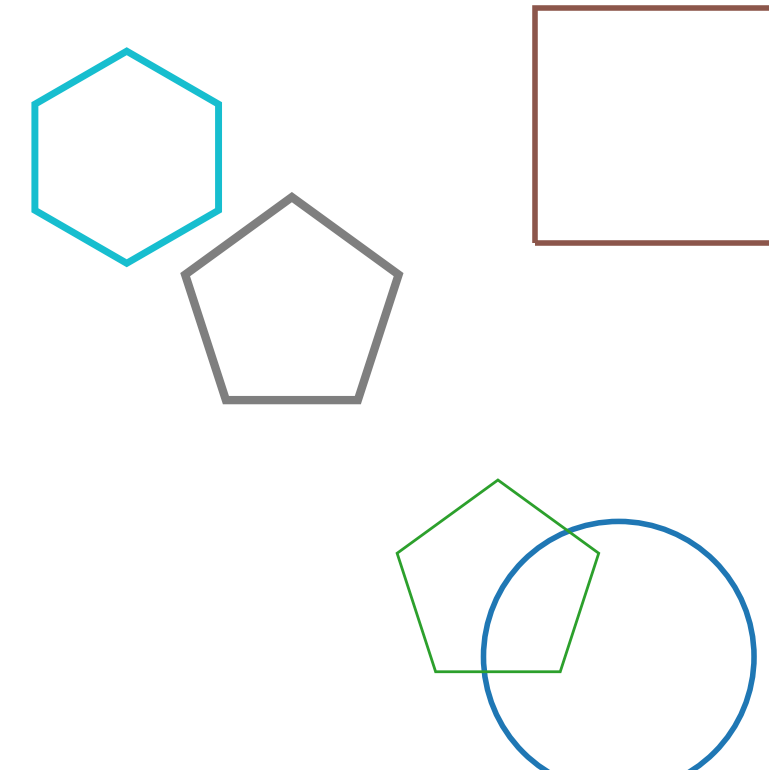[{"shape": "circle", "thickness": 2, "radius": 0.88, "center": [0.804, 0.147]}, {"shape": "pentagon", "thickness": 1, "radius": 0.69, "center": [0.647, 0.239]}, {"shape": "square", "thickness": 2, "radius": 0.76, "center": [0.847, 0.837]}, {"shape": "pentagon", "thickness": 3, "radius": 0.73, "center": [0.379, 0.598]}, {"shape": "hexagon", "thickness": 2.5, "radius": 0.69, "center": [0.165, 0.796]}]